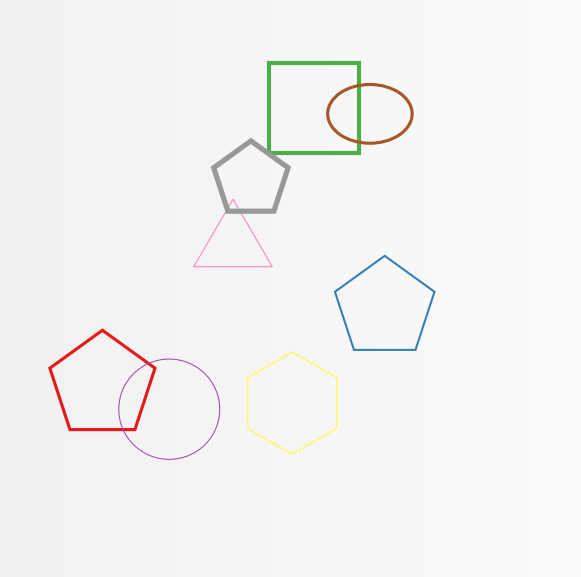[{"shape": "pentagon", "thickness": 1.5, "radius": 0.48, "center": [0.176, 0.332]}, {"shape": "pentagon", "thickness": 1, "radius": 0.45, "center": [0.662, 0.466]}, {"shape": "square", "thickness": 2, "radius": 0.39, "center": [0.54, 0.812]}, {"shape": "circle", "thickness": 0.5, "radius": 0.43, "center": [0.291, 0.291]}, {"shape": "hexagon", "thickness": 0.5, "radius": 0.44, "center": [0.503, 0.301]}, {"shape": "oval", "thickness": 1.5, "radius": 0.36, "center": [0.636, 0.802]}, {"shape": "triangle", "thickness": 0.5, "radius": 0.39, "center": [0.401, 0.576]}, {"shape": "pentagon", "thickness": 2.5, "radius": 0.34, "center": [0.432, 0.688]}]